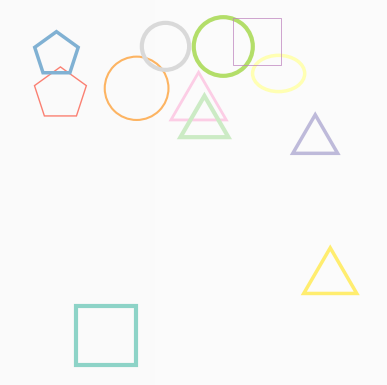[{"shape": "square", "thickness": 3, "radius": 0.39, "center": [0.274, 0.129]}, {"shape": "oval", "thickness": 2.5, "radius": 0.34, "center": [0.719, 0.809]}, {"shape": "triangle", "thickness": 2.5, "radius": 0.33, "center": [0.813, 0.635]}, {"shape": "pentagon", "thickness": 1, "radius": 0.35, "center": [0.156, 0.756]}, {"shape": "pentagon", "thickness": 2.5, "radius": 0.29, "center": [0.146, 0.859]}, {"shape": "circle", "thickness": 1.5, "radius": 0.41, "center": [0.353, 0.771]}, {"shape": "circle", "thickness": 3, "radius": 0.38, "center": [0.576, 0.879]}, {"shape": "triangle", "thickness": 2, "radius": 0.41, "center": [0.513, 0.73]}, {"shape": "circle", "thickness": 3, "radius": 0.31, "center": [0.427, 0.88]}, {"shape": "square", "thickness": 0.5, "radius": 0.3, "center": [0.663, 0.892]}, {"shape": "triangle", "thickness": 3, "radius": 0.36, "center": [0.528, 0.679]}, {"shape": "triangle", "thickness": 2.5, "radius": 0.39, "center": [0.852, 0.277]}]